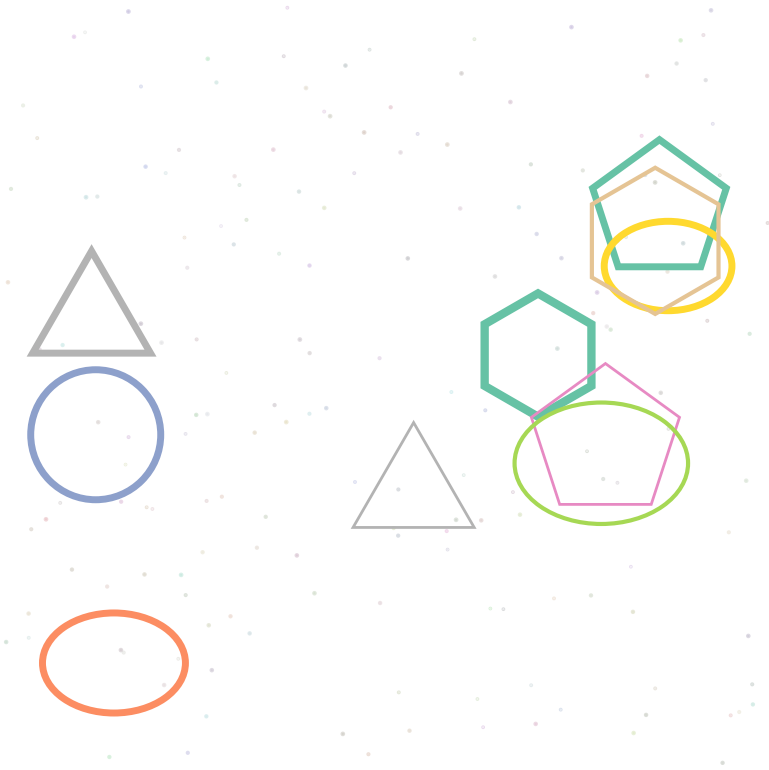[{"shape": "pentagon", "thickness": 2.5, "radius": 0.46, "center": [0.856, 0.727]}, {"shape": "hexagon", "thickness": 3, "radius": 0.4, "center": [0.699, 0.539]}, {"shape": "oval", "thickness": 2.5, "radius": 0.46, "center": [0.148, 0.139]}, {"shape": "circle", "thickness": 2.5, "radius": 0.42, "center": [0.124, 0.435]}, {"shape": "pentagon", "thickness": 1, "radius": 0.51, "center": [0.786, 0.427]}, {"shape": "oval", "thickness": 1.5, "radius": 0.56, "center": [0.781, 0.398]}, {"shape": "oval", "thickness": 2.5, "radius": 0.41, "center": [0.868, 0.655]}, {"shape": "hexagon", "thickness": 1.5, "radius": 0.47, "center": [0.851, 0.687]}, {"shape": "triangle", "thickness": 1, "radius": 0.45, "center": [0.537, 0.36]}, {"shape": "triangle", "thickness": 2.5, "radius": 0.44, "center": [0.119, 0.586]}]